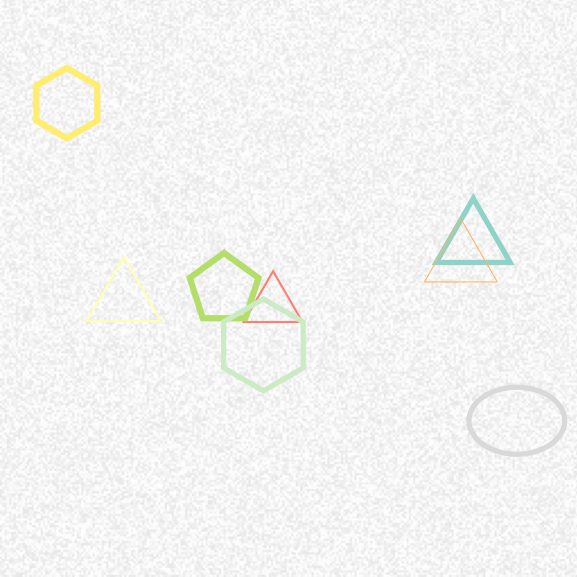[{"shape": "triangle", "thickness": 2.5, "radius": 0.37, "center": [0.82, 0.582]}, {"shape": "triangle", "thickness": 1, "radius": 0.37, "center": [0.214, 0.48]}, {"shape": "triangle", "thickness": 1, "radius": 0.29, "center": [0.473, 0.471]}, {"shape": "triangle", "thickness": 0.5, "radius": 0.36, "center": [0.798, 0.547]}, {"shape": "pentagon", "thickness": 3, "radius": 0.31, "center": [0.388, 0.499]}, {"shape": "oval", "thickness": 2.5, "radius": 0.41, "center": [0.895, 0.271]}, {"shape": "hexagon", "thickness": 2.5, "radius": 0.4, "center": [0.456, 0.402]}, {"shape": "hexagon", "thickness": 3, "radius": 0.3, "center": [0.116, 0.821]}]